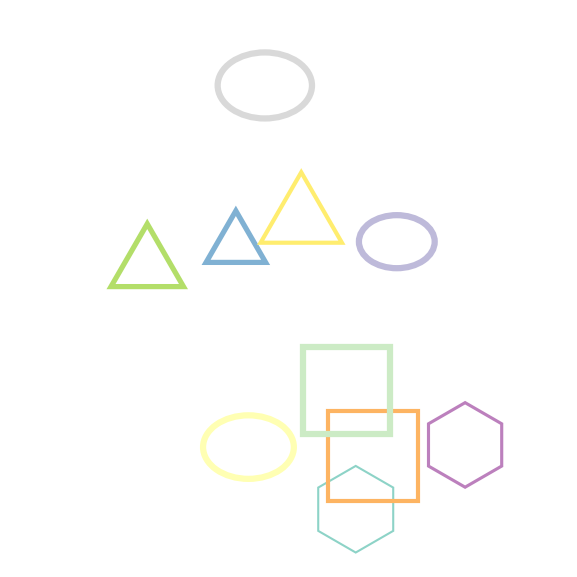[{"shape": "hexagon", "thickness": 1, "radius": 0.37, "center": [0.616, 0.117]}, {"shape": "oval", "thickness": 3, "radius": 0.39, "center": [0.43, 0.225]}, {"shape": "oval", "thickness": 3, "radius": 0.33, "center": [0.687, 0.581]}, {"shape": "triangle", "thickness": 2.5, "radius": 0.3, "center": [0.408, 0.575]}, {"shape": "square", "thickness": 2, "radius": 0.39, "center": [0.646, 0.21]}, {"shape": "triangle", "thickness": 2.5, "radius": 0.36, "center": [0.255, 0.539]}, {"shape": "oval", "thickness": 3, "radius": 0.41, "center": [0.459, 0.851]}, {"shape": "hexagon", "thickness": 1.5, "radius": 0.37, "center": [0.805, 0.229]}, {"shape": "square", "thickness": 3, "radius": 0.38, "center": [0.6, 0.323]}, {"shape": "triangle", "thickness": 2, "radius": 0.41, "center": [0.522, 0.62]}]